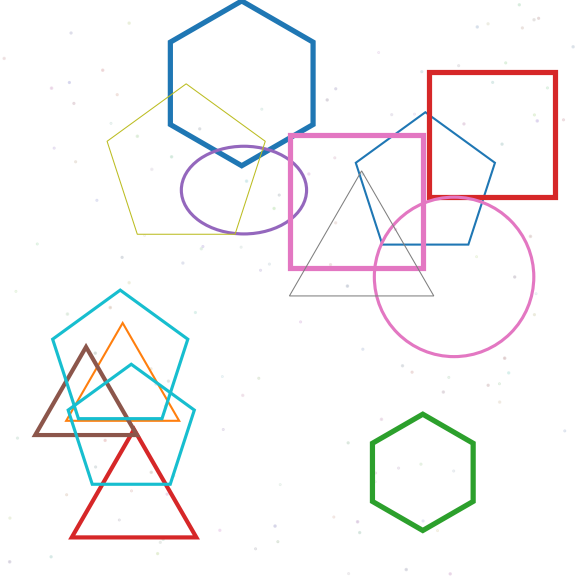[{"shape": "pentagon", "thickness": 1, "radius": 0.63, "center": [0.737, 0.678]}, {"shape": "hexagon", "thickness": 2.5, "radius": 0.71, "center": [0.419, 0.855]}, {"shape": "triangle", "thickness": 1, "radius": 0.56, "center": [0.212, 0.327]}, {"shape": "hexagon", "thickness": 2.5, "radius": 0.5, "center": [0.732, 0.181]}, {"shape": "triangle", "thickness": 2, "radius": 0.62, "center": [0.232, 0.131]}, {"shape": "square", "thickness": 2.5, "radius": 0.54, "center": [0.852, 0.766]}, {"shape": "oval", "thickness": 1.5, "radius": 0.54, "center": [0.422, 0.67]}, {"shape": "triangle", "thickness": 2, "radius": 0.51, "center": [0.149, 0.297]}, {"shape": "square", "thickness": 2.5, "radius": 0.57, "center": [0.618, 0.65]}, {"shape": "circle", "thickness": 1.5, "radius": 0.69, "center": [0.786, 0.52]}, {"shape": "triangle", "thickness": 0.5, "radius": 0.72, "center": [0.626, 0.559]}, {"shape": "pentagon", "thickness": 0.5, "radius": 0.72, "center": [0.322, 0.71]}, {"shape": "pentagon", "thickness": 1.5, "radius": 0.57, "center": [0.227, 0.254]}, {"shape": "pentagon", "thickness": 1.5, "radius": 0.62, "center": [0.208, 0.374]}]